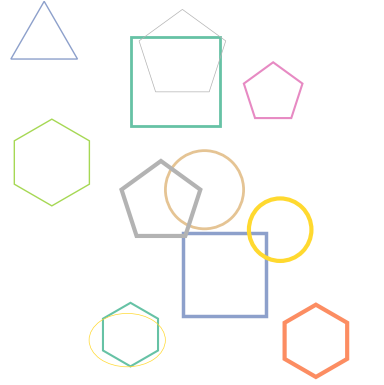[{"shape": "square", "thickness": 2, "radius": 0.58, "center": [0.455, 0.788]}, {"shape": "hexagon", "thickness": 1.5, "radius": 0.41, "center": [0.339, 0.131]}, {"shape": "hexagon", "thickness": 3, "radius": 0.47, "center": [0.82, 0.115]}, {"shape": "triangle", "thickness": 1, "radius": 0.5, "center": [0.115, 0.897]}, {"shape": "square", "thickness": 2.5, "radius": 0.54, "center": [0.584, 0.287]}, {"shape": "pentagon", "thickness": 1.5, "radius": 0.4, "center": [0.71, 0.758]}, {"shape": "hexagon", "thickness": 1, "radius": 0.56, "center": [0.135, 0.578]}, {"shape": "oval", "thickness": 0.5, "radius": 0.5, "center": [0.33, 0.117]}, {"shape": "circle", "thickness": 3, "radius": 0.41, "center": [0.728, 0.403]}, {"shape": "circle", "thickness": 2, "radius": 0.51, "center": [0.531, 0.507]}, {"shape": "pentagon", "thickness": 0.5, "radius": 0.59, "center": [0.474, 0.857]}, {"shape": "pentagon", "thickness": 3, "radius": 0.54, "center": [0.418, 0.474]}]